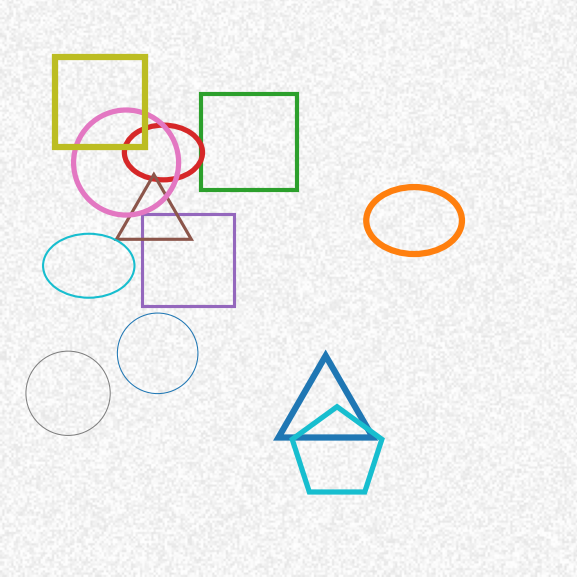[{"shape": "triangle", "thickness": 3, "radius": 0.47, "center": [0.564, 0.289]}, {"shape": "circle", "thickness": 0.5, "radius": 0.35, "center": [0.273, 0.387]}, {"shape": "oval", "thickness": 3, "radius": 0.41, "center": [0.717, 0.617]}, {"shape": "square", "thickness": 2, "radius": 0.41, "center": [0.431, 0.753]}, {"shape": "oval", "thickness": 2.5, "radius": 0.34, "center": [0.283, 0.735]}, {"shape": "square", "thickness": 1.5, "radius": 0.4, "center": [0.325, 0.549]}, {"shape": "triangle", "thickness": 1.5, "radius": 0.37, "center": [0.266, 0.622]}, {"shape": "circle", "thickness": 2.5, "radius": 0.45, "center": [0.218, 0.718]}, {"shape": "circle", "thickness": 0.5, "radius": 0.36, "center": [0.118, 0.318]}, {"shape": "square", "thickness": 3, "radius": 0.39, "center": [0.173, 0.822]}, {"shape": "pentagon", "thickness": 2.5, "radius": 0.41, "center": [0.584, 0.213]}, {"shape": "oval", "thickness": 1, "radius": 0.4, "center": [0.154, 0.539]}]